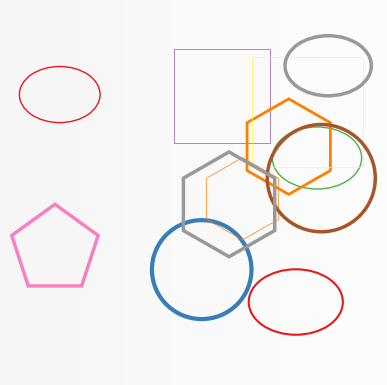[{"shape": "oval", "thickness": 1, "radius": 0.52, "center": [0.154, 0.754]}, {"shape": "oval", "thickness": 1.5, "radius": 0.61, "center": [0.763, 0.216]}, {"shape": "circle", "thickness": 3, "radius": 0.64, "center": [0.521, 0.3]}, {"shape": "oval", "thickness": 1, "radius": 0.58, "center": [0.818, 0.59]}, {"shape": "square", "thickness": 0.5, "radius": 0.61, "center": [0.573, 0.75]}, {"shape": "hexagon", "thickness": 0.5, "radius": 0.53, "center": [0.626, 0.484]}, {"shape": "hexagon", "thickness": 2, "radius": 0.62, "center": [0.745, 0.619]}, {"shape": "square", "thickness": 0.5, "radius": 0.72, "center": [0.794, 0.71]}, {"shape": "circle", "thickness": 2.5, "radius": 0.7, "center": [0.829, 0.537]}, {"shape": "pentagon", "thickness": 2.5, "radius": 0.59, "center": [0.142, 0.352]}, {"shape": "oval", "thickness": 2.5, "radius": 0.56, "center": [0.847, 0.829]}, {"shape": "hexagon", "thickness": 2.5, "radius": 0.68, "center": [0.591, 0.469]}]